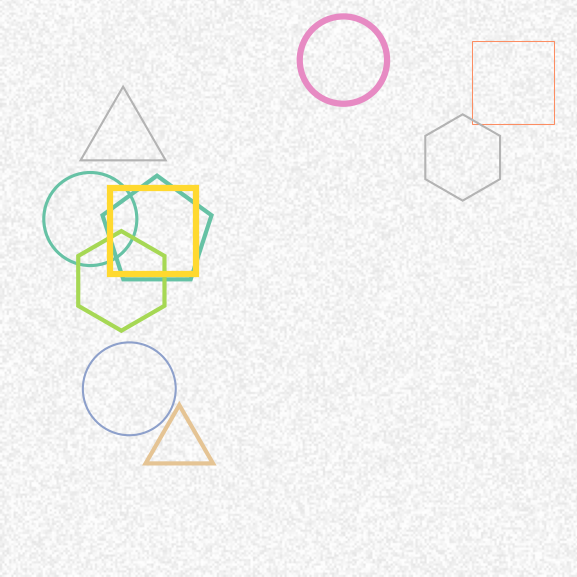[{"shape": "circle", "thickness": 1.5, "radius": 0.4, "center": [0.156, 0.62]}, {"shape": "pentagon", "thickness": 2, "radius": 0.5, "center": [0.272, 0.596]}, {"shape": "square", "thickness": 0.5, "radius": 0.36, "center": [0.888, 0.856]}, {"shape": "circle", "thickness": 1, "radius": 0.4, "center": [0.224, 0.326]}, {"shape": "circle", "thickness": 3, "radius": 0.38, "center": [0.595, 0.895]}, {"shape": "hexagon", "thickness": 2, "radius": 0.43, "center": [0.21, 0.513]}, {"shape": "square", "thickness": 3, "radius": 0.37, "center": [0.266, 0.6]}, {"shape": "triangle", "thickness": 2, "radius": 0.34, "center": [0.31, 0.23]}, {"shape": "hexagon", "thickness": 1, "radius": 0.37, "center": [0.801, 0.726]}, {"shape": "triangle", "thickness": 1, "radius": 0.43, "center": [0.213, 0.764]}]